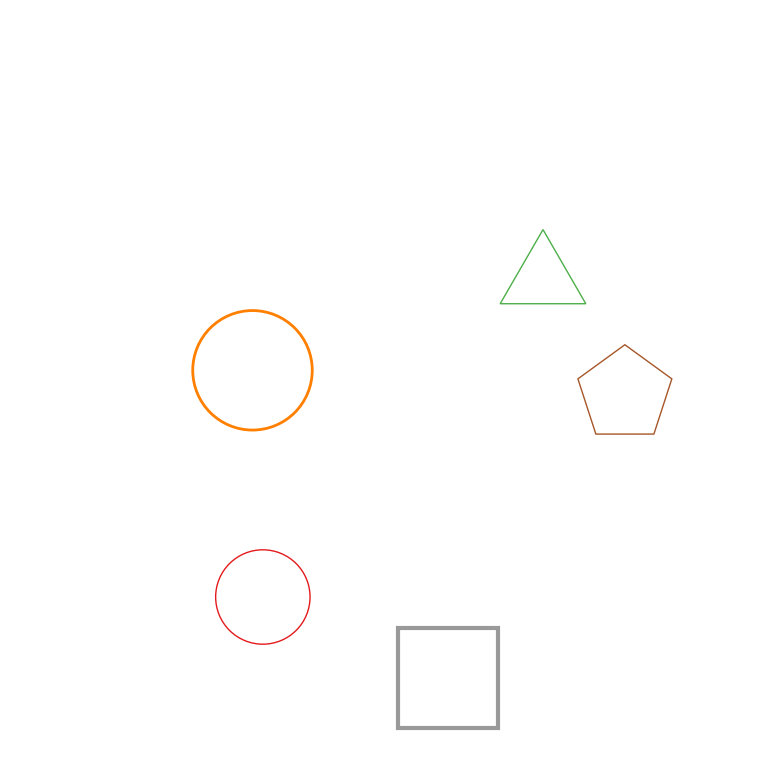[{"shape": "circle", "thickness": 0.5, "radius": 0.31, "center": [0.341, 0.225]}, {"shape": "triangle", "thickness": 0.5, "radius": 0.32, "center": [0.705, 0.638]}, {"shape": "circle", "thickness": 1, "radius": 0.39, "center": [0.328, 0.519]}, {"shape": "pentagon", "thickness": 0.5, "radius": 0.32, "center": [0.812, 0.488]}, {"shape": "square", "thickness": 1.5, "radius": 0.32, "center": [0.582, 0.12]}]